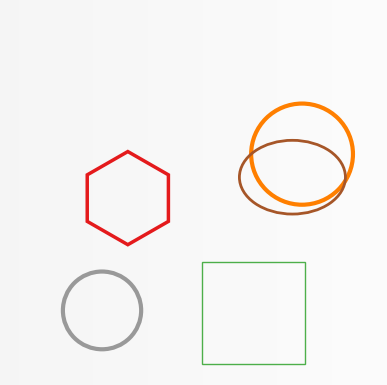[{"shape": "hexagon", "thickness": 2.5, "radius": 0.6, "center": [0.33, 0.485]}, {"shape": "square", "thickness": 1, "radius": 0.66, "center": [0.654, 0.187]}, {"shape": "circle", "thickness": 3, "radius": 0.66, "center": [0.78, 0.6]}, {"shape": "oval", "thickness": 2, "radius": 0.68, "center": [0.755, 0.54]}, {"shape": "circle", "thickness": 3, "radius": 0.5, "center": [0.263, 0.194]}]